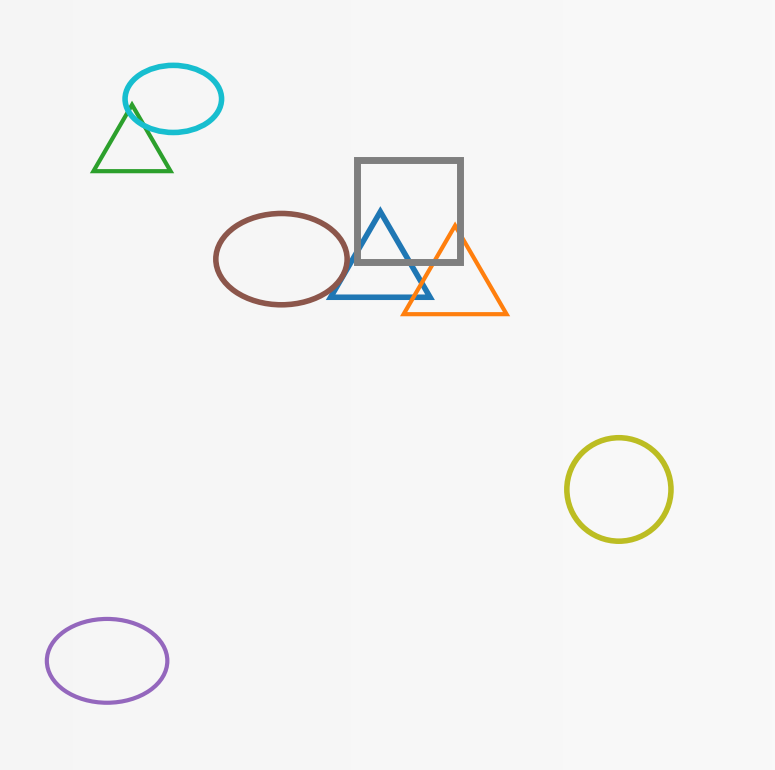[{"shape": "triangle", "thickness": 2, "radius": 0.37, "center": [0.491, 0.651]}, {"shape": "triangle", "thickness": 1.5, "radius": 0.38, "center": [0.587, 0.63]}, {"shape": "triangle", "thickness": 1.5, "radius": 0.29, "center": [0.17, 0.806]}, {"shape": "oval", "thickness": 1.5, "radius": 0.39, "center": [0.138, 0.142]}, {"shape": "oval", "thickness": 2, "radius": 0.42, "center": [0.363, 0.663]}, {"shape": "square", "thickness": 2.5, "radius": 0.33, "center": [0.527, 0.726]}, {"shape": "circle", "thickness": 2, "radius": 0.34, "center": [0.799, 0.364]}, {"shape": "oval", "thickness": 2, "radius": 0.31, "center": [0.224, 0.872]}]